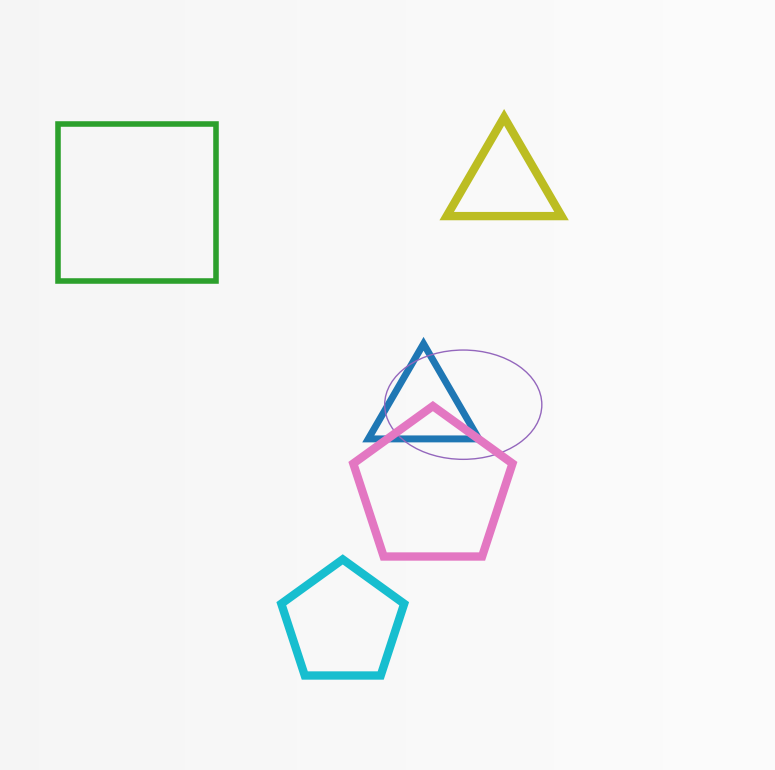[{"shape": "triangle", "thickness": 2.5, "radius": 0.41, "center": [0.547, 0.471]}, {"shape": "square", "thickness": 2, "radius": 0.51, "center": [0.177, 0.737]}, {"shape": "oval", "thickness": 0.5, "radius": 0.51, "center": [0.598, 0.474]}, {"shape": "pentagon", "thickness": 3, "radius": 0.54, "center": [0.559, 0.365]}, {"shape": "triangle", "thickness": 3, "radius": 0.43, "center": [0.65, 0.762]}, {"shape": "pentagon", "thickness": 3, "radius": 0.42, "center": [0.442, 0.19]}]